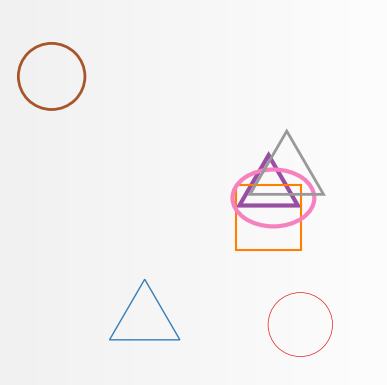[{"shape": "circle", "thickness": 0.5, "radius": 0.42, "center": [0.775, 0.157]}, {"shape": "triangle", "thickness": 1, "radius": 0.52, "center": [0.373, 0.17]}, {"shape": "triangle", "thickness": 3, "radius": 0.44, "center": [0.693, 0.51]}, {"shape": "square", "thickness": 1.5, "radius": 0.42, "center": [0.693, 0.435]}, {"shape": "circle", "thickness": 2, "radius": 0.43, "center": [0.133, 0.801]}, {"shape": "oval", "thickness": 3, "radius": 0.53, "center": [0.706, 0.486]}, {"shape": "triangle", "thickness": 2, "radius": 0.55, "center": [0.74, 0.55]}]